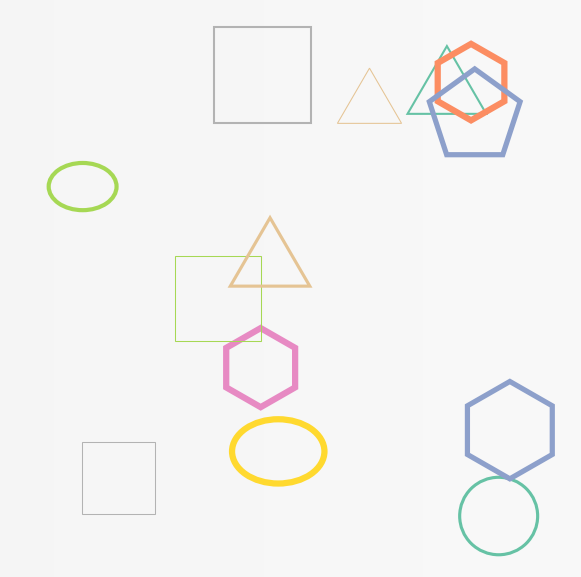[{"shape": "circle", "thickness": 1.5, "radius": 0.34, "center": [0.858, 0.106]}, {"shape": "triangle", "thickness": 1, "radius": 0.39, "center": [0.769, 0.841]}, {"shape": "hexagon", "thickness": 3, "radius": 0.33, "center": [0.81, 0.857]}, {"shape": "hexagon", "thickness": 2.5, "radius": 0.42, "center": [0.877, 0.254]}, {"shape": "pentagon", "thickness": 2.5, "radius": 0.41, "center": [0.817, 0.798]}, {"shape": "hexagon", "thickness": 3, "radius": 0.34, "center": [0.448, 0.363]}, {"shape": "square", "thickness": 0.5, "radius": 0.37, "center": [0.375, 0.482]}, {"shape": "oval", "thickness": 2, "radius": 0.29, "center": [0.142, 0.676]}, {"shape": "oval", "thickness": 3, "radius": 0.4, "center": [0.479, 0.218]}, {"shape": "triangle", "thickness": 1.5, "radius": 0.39, "center": [0.465, 0.543]}, {"shape": "triangle", "thickness": 0.5, "radius": 0.32, "center": [0.636, 0.817]}, {"shape": "square", "thickness": 1, "radius": 0.42, "center": [0.452, 0.87]}, {"shape": "square", "thickness": 0.5, "radius": 0.31, "center": [0.203, 0.172]}]